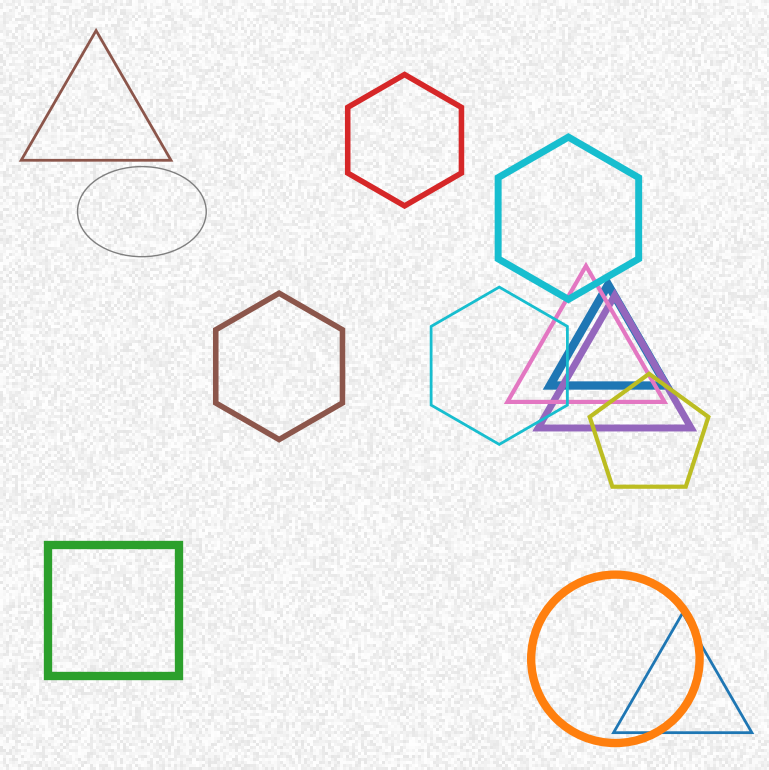[{"shape": "triangle", "thickness": 1, "radius": 0.52, "center": [0.887, 0.1]}, {"shape": "triangle", "thickness": 3, "radius": 0.44, "center": [0.79, 0.543]}, {"shape": "circle", "thickness": 3, "radius": 0.55, "center": [0.799, 0.144]}, {"shape": "square", "thickness": 3, "radius": 0.43, "center": [0.148, 0.207]}, {"shape": "hexagon", "thickness": 2, "radius": 0.43, "center": [0.525, 0.818]}, {"shape": "triangle", "thickness": 2.5, "radius": 0.57, "center": [0.798, 0.501]}, {"shape": "hexagon", "thickness": 2, "radius": 0.48, "center": [0.362, 0.524]}, {"shape": "triangle", "thickness": 1, "radius": 0.56, "center": [0.125, 0.848]}, {"shape": "triangle", "thickness": 1.5, "radius": 0.59, "center": [0.761, 0.537]}, {"shape": "oval", "thickness": 0.5, "radius": 0.42, "center": [0.184, 0.725]}, {"shape": "pentagon", "thickness": 1.5, "radius": 0.41, "center": [0.843, 0.434]}, {"shape": "hexagon", "thickness": 2.5, "radius": 0.53, "center": [0.738, 0.717]}, {"shape": "hexagon", "thickness": 1, "radius": 0.51, "center": [0.648, 0.525]}]